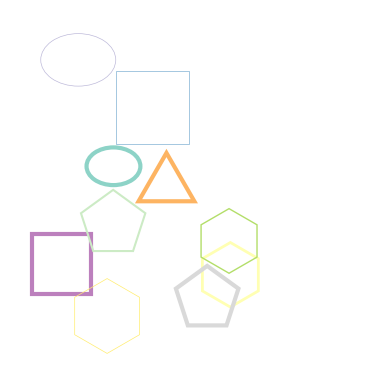[{"shape": "oval", "thickness": 3, "radius": 0.35, "center": [0.295, 0.568]}, {"shape": "hexagon", "thickness": 2, "radius": 0.42, "center": [0.598, 0.286]}, {"shape": "oval", "thickness": 0.5, "radius": 0.49, "center": [0.203, 0.844]}, {"shape": "square", "thickness": 0.5, "radius": 0.48, "center": [0.396, 0.721]}, {"shape": "triangle", "thickness": 3, "radius": 0.42, "center": [0.432, 0.519]}, {"shape": "hexagon", "thickness": 1, "radius": 0.42, "center": [0.595, 0.374]}, {"shape": "pentagon", "thickness": 3, "radius": 0.43, "center": [0.538, 0.224]}, {"shape": "square", "thickness": 3, "radius": 0.39, "center": [0.16, 0.314]}, {"shape": "pentagon", "thickness": 1.5, "radius": 0.44, "center": [0.294, 0.419]}, {"shape": "hexagon", "thickness": 0.5, "radius": 0.49, "center": [0.278, 0.179]}]